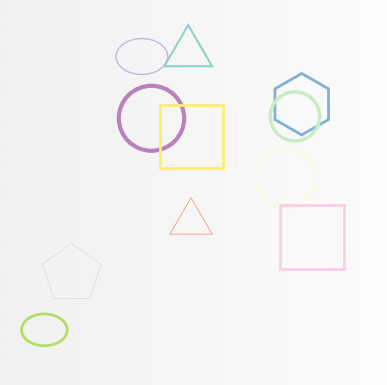[{"shape": "triangle", "thickness": 1.5, "radius": 0.36, "center": [0.486, 0.864]}, {"shape": "circle", "thickness": 0.5, "radius": 0.39, "center": [0.737, 0.536]}, {"shape": "oval", "thickness": 1, "radius": 0.33, "center": [0.366, 0.853]}, {"shape": "triangle", "thickness": 0.5, "radius": 0.31, "center": [0.493, 0.423]}, {"shape": "hexagon", "thickness": 2, "radius": 0.4, "center": [0.779, 0.729]}, {"shape": "oval", "thickness": 2, "radius": 0.29, "center": [0.114, 0.143]}, {"shape": "square", "thickness": 2, "radius": 0.42, "center": [0.805, 0.384]}, {"shape": "pentagon", "thickness": 0.5, "radius": 0.4, "center": [0.185, 0.289]}, {"shape": "circle", "thickness": 3, "radius": 0.42, "center": [0.391, 0.693]}, {"shape": "circle", "thickness": 2.5, "radius": 0.32, "center": [0.761, 0.698]}, {"shape": "square", "thickness": 2, "radius": 0.41, "center": [0.494, 0.645]}]